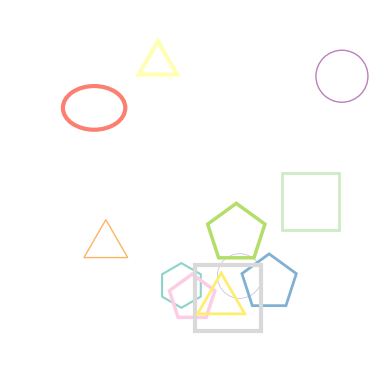[{"shape": "hexagon", "thickness": 1.5, "radius": 0.29, "center": [0.471, 0.259]}, {"shape": "triangle", "thickness": 3, "radius": 0.29, "center": [0.41, 0.835]}, {"shape": "circle", "thickness": 0.5, "radius": 0.29, "center": [0.623, 0.283]}, {"shape": "oval", "thickness": 3, "radius": 0.41, "center": [0.244, 0.72]}, {"shape": "pentagon", "thickness": 2, "radius": 0.37, "center": [0.699, 0.266]}, {"shape": "triangle", "thickness": 1, "radius": 0.33, "center": [0.275, 0.364]}, {"shape": "pentagon", "thickness": 2.5, "radius": 0.39, "center": [0.614, 0.394]}, {"shape": "pentagon", "thickness": 2.5, "radius": 0.31, "center": [0.499, 0.226]}, {"shape": "square", "thickness": 3, "radius": 0.43, "center": [0.593, 0.227]}, {"shape": "circle", "thickness": 1, "radius": 0.34, "center": [0.888, 0.802]}, {"shape": "square", "thickness": 2, "radius": 0.37, "center": [0.806, 0.477]}, {"shape": "triangle", "thickness": 2, "radius": 0.35, "center": [0.574, 0.22]}]